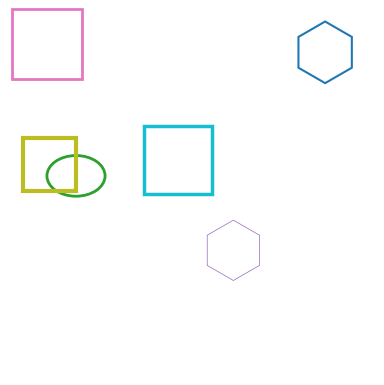[{"shape": "hexagon", "thickness": 1.5, "radius": 0.4, "center": [0.845, 0.864]}, {"shape": "oval", "thickness": 2, "radius": 0.38, "center": [0.197, 0.543]}, {"shape": "hexagon", "thickness": 0.5, "radius": 0.39, "center": [0.606, 0.35]}, {"shape": "square", "thickness": 2, "radius": 0.45, "center": [0.122, 0.886]}, {"shape": "square", "thickness": 3, "radius": 0.34, "center": [0.129, 0.572]}, {"shape": "square", "thickness": 2.5, "radius": 0.44, "center": [0.463, 0.584]}]